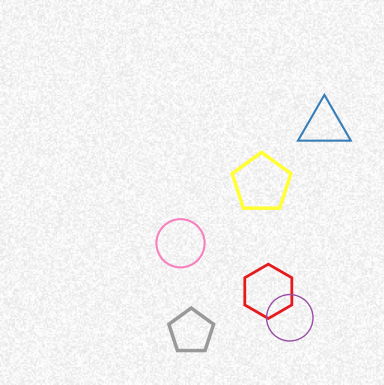[{"shape": "hexagon", "thickness": 2, "radius": 0.35, "center": [0.697, 0.243]}, {"shape": "triangle", "thickness": 1.5, "radius": 0.4, "center": [0.843, 0.674]}, {"shape": "circle", "thickness": 1, "radius": 0.3, "center": [0.753, 0.175]}, {"shape": "pentagon", "thickness": 2.5, "radius": 0.4, "center": [0.679, 0.524]}, {"shape": "circle", "thickness": 1.5, "radius": 0.31, "center": [0.469, 0.368]}, {"shape": "pentagon", "thickness": 2.5, "radius": 0.31, "center": [0.497, 0.139]}]